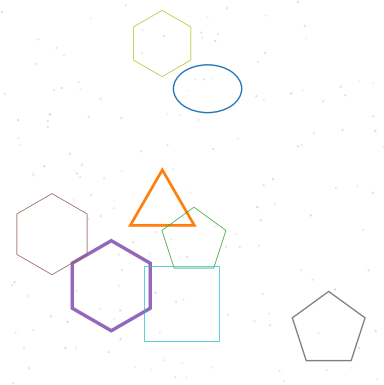[{"shape": "oval", "thickness": 1, "radius": 0.44, "center": [0.539, 0.77]}, {"shape": "triangle", "thickness": 2, "radius": 0.48, "center": [0.422, 0.463]}, {"shape": "pentagon", "thickness": 0.5, "radius": 0.44, "center": [0.504, 0.374]}, {"shape": "hexagon", "thickness": 2.5, "radius": 0.58, "center": [0.289, 0.258]}, {"shape": "hexagon", "thickness": 0.5, "radius": 0.53, "center": [0.135, 0.392]}, {"shape": "pentagon", "thickness": 1, "radius": 0.5, "center": [0.854, 0.144]}, {"shape": "hexagon", "thickness": 0.5, "radius": 0.43, "center": [0.421, 0.887]}, {"shape": "square", "thickness": 0.5, "radius": 0.49, "center": [0.471, 0.212]}]